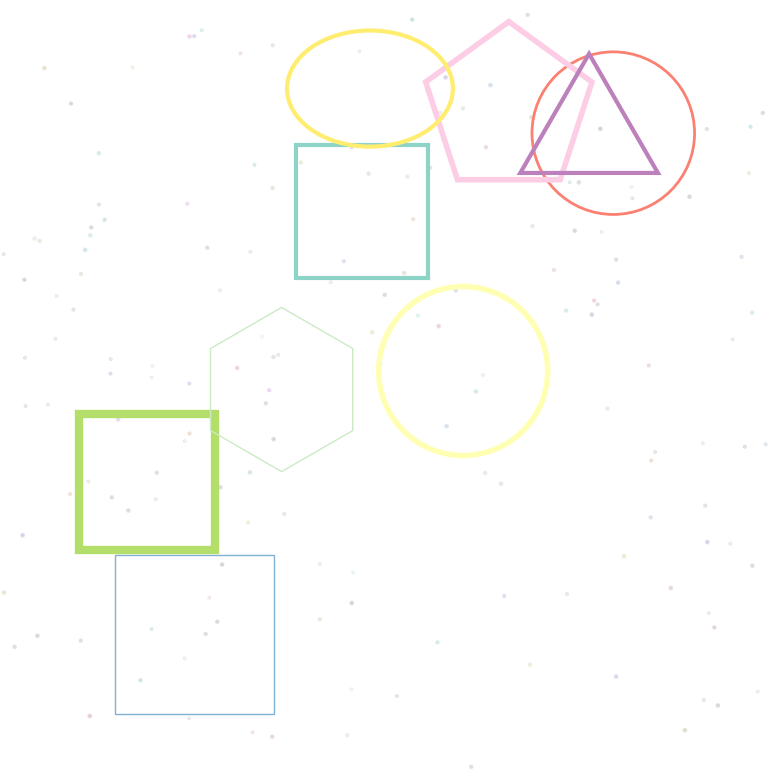[{"shape": "square", "thickness": 1.5, "radius": 0.43, "center": [0.471, 0.726]}, {"shape": "circle", "thickness": 2, "radius": 0.55, "center": [0.602, 0.518]}, {"shape": "circle", "thickness": 1, "radius": 0.53, "center": [0.796, 0.827]}, {"shape": "square", "thickness": 0.5, "radius": 0.52, "center": [0.253, 0.176]}, {"shape": "square", "thickness": 3, "radius": 0.44, "center": [0.191, 0.374]}, {"shape": "pentagon", "thickness": 2, "radius": 0.57, "center": [0.661, 0.858]}, {"shape": "triangle", "thickness": 1.5, "radius": 0.52, "center": [0.765, 0.827]}, {"shape": "hexagon", "thickness": 0.5, "radius": 0.53, "center": [0.366, 0.494]}, {"shape": "oval", "thickness": 1.5, "radius": 0.54, "center": [0.48, 0.885]}]